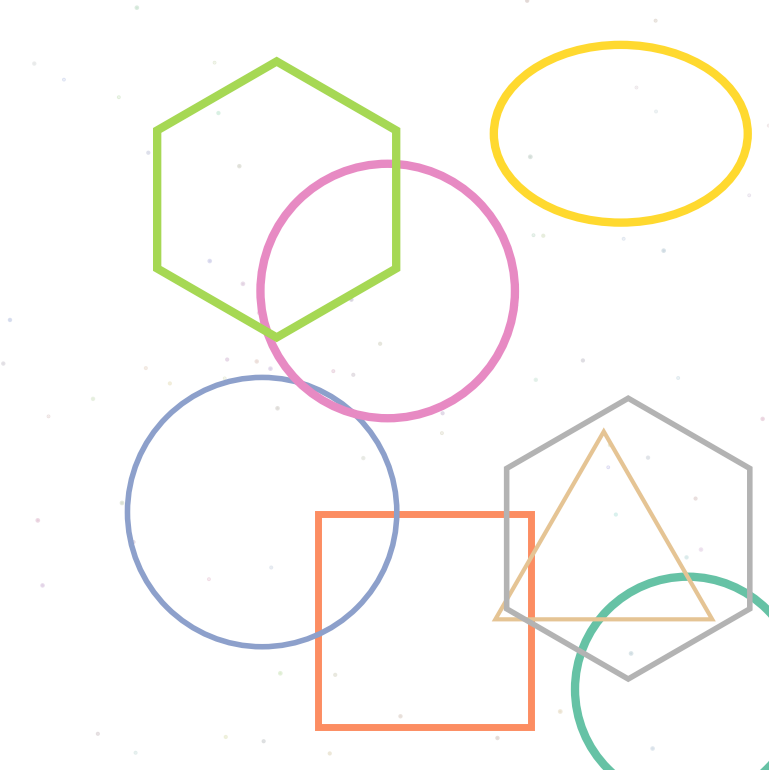[{"shape": "circle", "thickness": 3, "radius": 0.73, "center": [0.893, 0.105]}, {"shape": "square", "thickness": 2.5, "radius": 0.69, "center": [0.551, 0.195]}, {"shape": "circle", "thickness": 2, "radius": 0.87, "center": [0.34, 0.335]}, {"shape": "circle", "thickness": 3, "radius": 0.83, "center": [0.504, 0.622]}, {"shape": "hexagon", "thickness": 3, "radius": 0.9, "center": [0.359, 0.741]}, {"shape": "oval", "thickness": 3, "radius": 0.82, "center": [0.806, 0.826]}, {"shape": "triangle", "thickness": 1.5, "radius": 0.81, "center": [0.784, 0.277]}, {"shape": "hexagon", "thickness": 2, "radius": 0.91, "center": [0.816, 0.3]}]